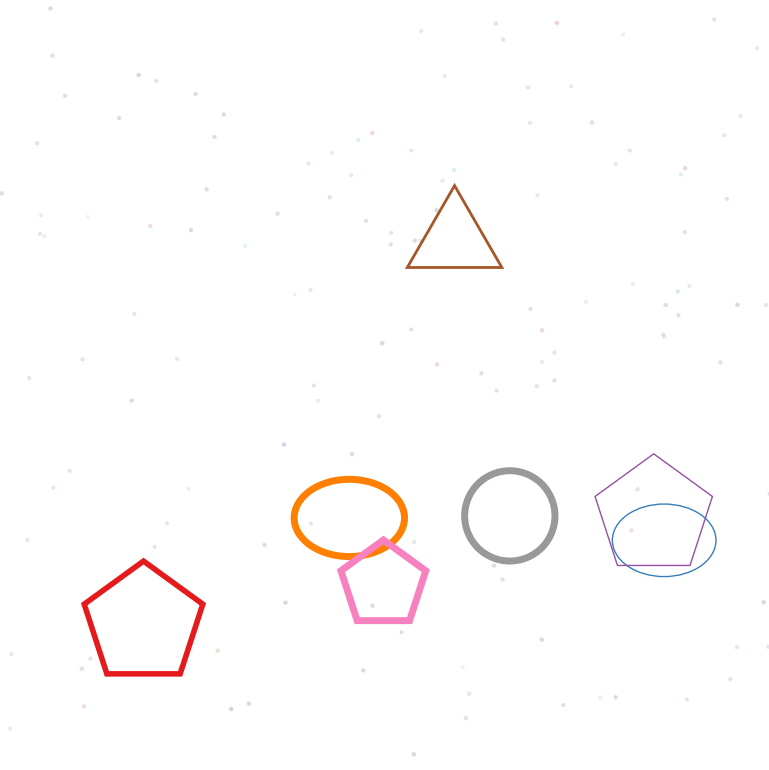[{"shape": "pentagon", "thickness": 2, "radius": 0.4, "center": [0.186, 0.19]}, {"shape": "oval", "thickness": 0.5, "radius": 0.34, "center": [0.863, 0.298]}, {"shape": "pentagon", "thickness": 0.5, "radius": 0.4, "center": [0.849, 0.33]}, {"shape": "oval", "thickness": 2.5, "radius": 0.36, "center": [0.454, 0.327]}, {"shape": "triangle", "thickness": 1, "radius": 0.35, "center": [0.59, 0.688]}, {"shape": "pentagon", "thickness": 2.5, "radius": 0.29, "center": [0.498, 0.241]}, {"shape": "circle", "thickness": 2.5, "radius": 0.29, "center": [0.662, 0.33]}]